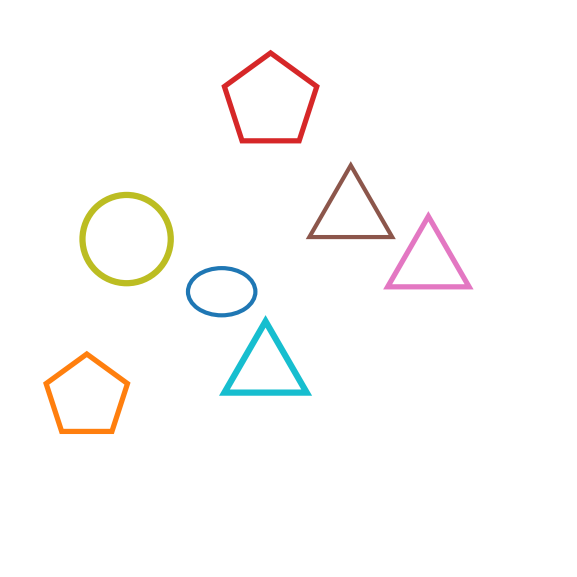[{"shape": "oval", "thickness": 2, "radius": 0.29, "center": [0.384, 0.494]}, {"shape": "pentagon", "thickness": 2.5, "radius": 0.37, "center": [0.15, 0.312]}, {"shape": "pentagon", "thickness": 2.5, "radius": 0.42, "center": [0.469, 0.823]}, {"shape": "triangle", "thickness": 2, "radius": 0.41, "center": [0.607, 0.63]}, {"shape": "triangle", "thickness": 2.5, "radius": 0.41, "center": [0.742, 0.543]}, {"shape": "circle", "thickness": 3, "radius": 0.38, "center": [0.219, 0.585]}, {"shape": "triangle", "thickness": 3, "radius": 0.41, "center": [0.46, 0.36]}]